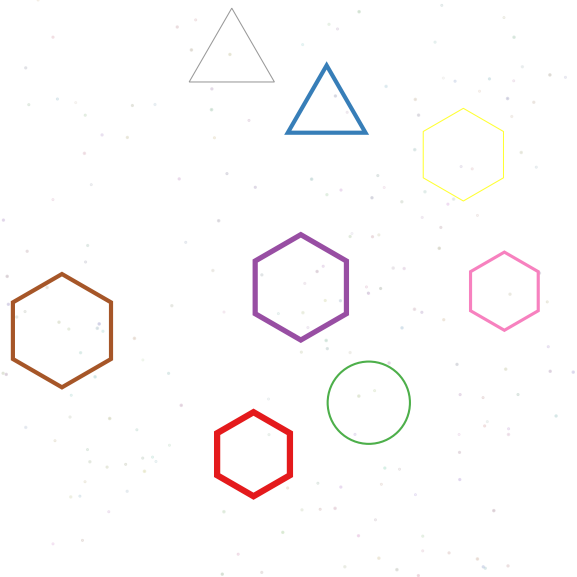[{"shape": "hexagon", "thickness": 3, "radius": 0.36, "center": [0.439, 0.213]}, {"shape": "triangle", "thickness": 2, "radius": 0.39, "center": [0.566, 0.808]}, {"shape": "circle", "thickness": 1, "radius": 0.36, "center": [0.639, 0.302]}, {"shape": "hexagon", "thickness": 2.5, "radius": 0.46, "center": [0.521, 0.502]}, {"shape": "hexagon", "thickness": 0.5, "radius": 0.4, "center": [0.802, 0.731]}, {"shape": "hexagon", "thickness": 2, "radius": 0.49, "center": [0.107, 0.427]}, {"shape": "hexagon", "thickness": 1.5, "radius": 0.34, "center": [0.873, 0.495]}, {"shape": "triangle", "thickness": 0.5, "radius": 0.43, "center": [0.401, 0.9]}]